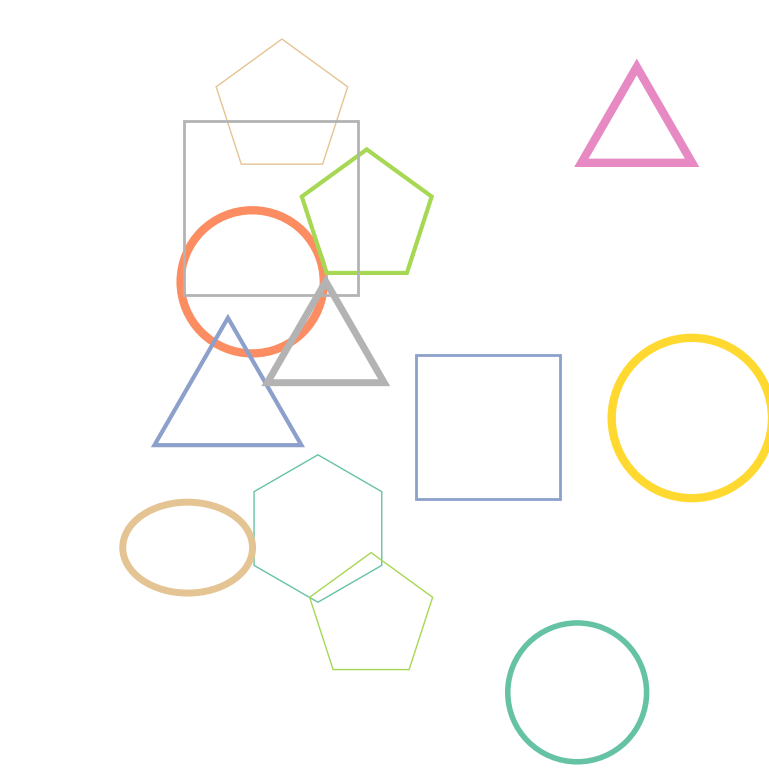[{"shape": "circle", "thickness": 2, "radius": 0.45, "center": [0.75, 0.101]}, {"shape": "hexagon", "thickness": 0.5, "radius": 0.48, "center": [0.413, 0.314]}, {"shape": "circle", "thickness": 3, "radius": 0.46, "center": [0.328, 0.634]}, {"shape": "square", "thickness": 1, "radius": 0.47, "center": [0.633, 0.445]}, {"shape": "triangle", "thickness": 1.5, "radius": 0.55, "center": [0.296, 0.477]}, {"shape": "triangle", "thickness": 3, "radius": 0.42, "center": [0.827, 0.83]}, {"shape": "pentagon", "thickness": 0.5, "radius": 0.42, "center": [0.482, 0.198]}, {"shape": "pentagon", "thickness": 1.5, "radius": 0.44, "center": [0.476, 0.717]}, {"shape": "circle", "thickness": 3, "radius": 0.52, "center": [0.898, 0.457]}, {"shape": "oval", "thickness": 2.5, "radius": 0.42, "center": [0.244, 0.289]}, {"shape": "pentagon", "thickness": 0.5, "radius": 0.45, "center": [0.366, 0.859]}, {"shape": "triangle", "thickness": 2.5, "radius": 0.44, "center": [0.423, 0.547]}, {"shape": "square", "thickness": 1, "radius": 0.57, "center": [0.352, 0.729]}]